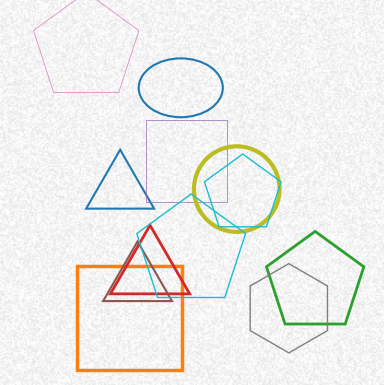[{"shape": "triangle", "thickness": 1.5, "radius": 0.51, "center": [0.312, 0.509]}, {"shape": "oval", "thickness": 1.5, "radius": 0.55, "center": [0.47, 0.772]}, {"shape": "square", "thickness": 2.5, "radius": 0.68, "center": [0.337, 0.175]}, {"shape": "pentagon", "thickness": 2, "radius": 0.66, "center": [0.819, 0.266]}, {"shape": "triangle", "thickness": 2, "radius": 0.59, "center": [0.39, 0.296]}, {"shape": "square", "thickness": 0.5, "radius": 0.53, "center": [0.485, 0.582]}, {"shape": "triangle", "thickness": 1.5, "radius": 0.52, "center": [0.357, 0.27]}, {"shape": "pentagon", "thickness": 0.5, "radius": 0.72, "center": [0.224, 0.876]}, {"shape": "hexagon", "thickness": 1, "radius": 0.58, "center": [0.75, 0.199]}, {"shape": "circle", "thickness": 3, "radius": 0.56, "center": [0.615, 0.509]}, {"shape": "pentagon", "thickness": 1, "radius": 0.52, "center": [0.63, 0.495]}, {"shape": "pentagon", "thickness": 1, "radius": 0.74, "center": [0.497, 0.348]}]